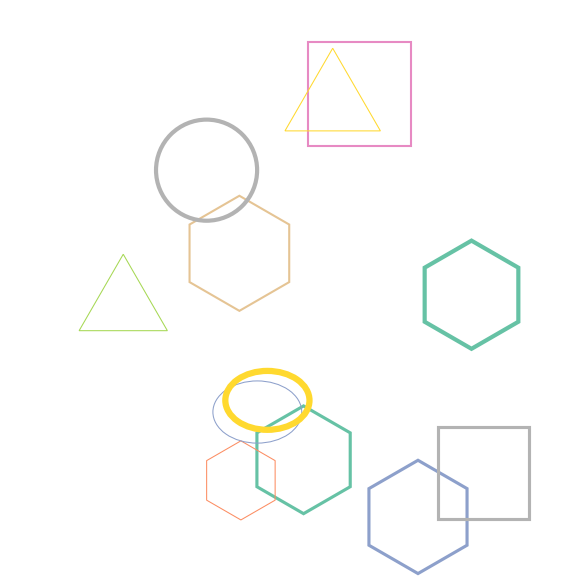[{"shape": "hexagon", "thickness": 1.5, "radius": 0.47, "center": [0.526, 0.203]}, {"shape": "hexagon", "thickness": 2, "radius": 0.47, "center": [0.816, 0.489]}, {"shape": "hexagon", "thickness": 0.5, "radius": 0.34, "center": [0.417, 0.167]}, {"shape": "hexagon", "thickness": 1.5, "radius": 0.49, "center": [0.724, 0.104]}, {"shape": "oval", "thickness": 0.5, "radius": 0.38, "center": [0.446, 0.286]}, {"shape": "square", "thickness": 1, "radius": 0.45, "center": [0.623, 0.837]}, {"shape": "triangle", "thickness": 0.5, "radius": 0.44, "center": [0.213, 0.471]}, {"shape": "triangle", "thickness": 0.5, "radius": 0.48, "center": [0.576, 0.82]}, {"shape": "oval", "thickness": 3, "radius": 0.36, "center": [0.463, 0.306]}, {"shape": "hexagon", "thickness": 1, "radius": 0.5, "center": [0.415, 0.56]}, {"shape": "circle", "thickness": 2, "radius": 0.44, "center": [0.358, 0.704]}, {"shape": "square", "thickness": 1.5, "radius": 0.4, "center": [0.837, 0.181]}]